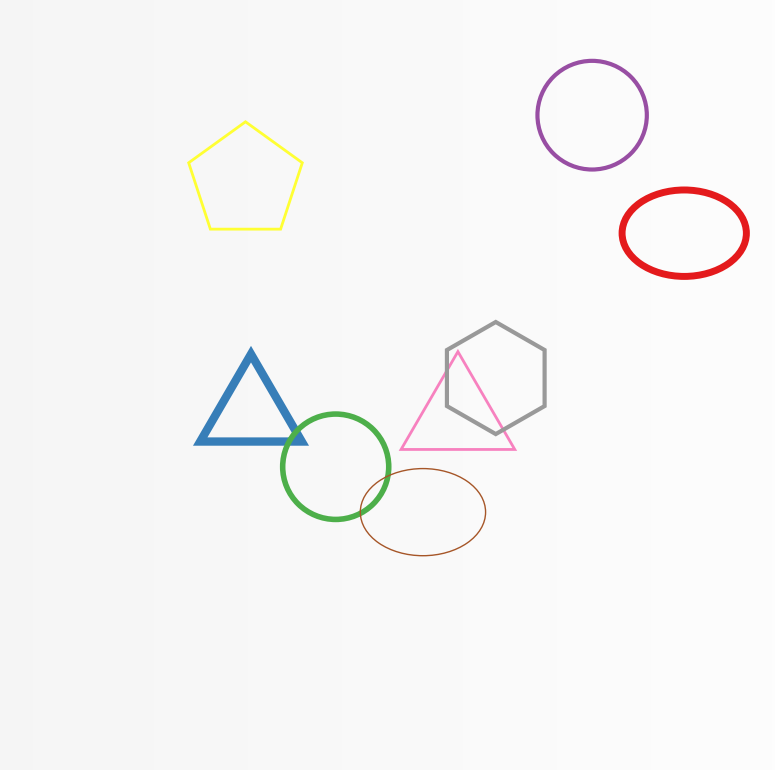[{"shape": "oval", "thickness": 2.5, "radius": 0.4, "center": [0.883, 0.697]}, {"shape": "triangle", "thickness": 3, "radius": 0.38, "center": [0.324, 0.464]}, {"shape": "circle", "thickness": 2, "radius": 0.34, "center": [0.433, 0.394]}, {"shape": "circle", "thickness": 1.5, "radius": 0.35, "center": [0.764, 0.85]}, {"shape": "pentagon", "thickness": 1, "radius": 0.39, "center": [0.317, 0.765]}, {"shape": "oval", "thickness": 0.5, "radius": 0.4, "center": [0.546, 0.335]}, {"shape": "triangle", "thickness": 1, "radius": 0.42, "center": [0.591, 0.459]}, {"shape": "hexagon", "thickness": 1.5, "radius": 0.36, "center": [0.64, 0.509]}]